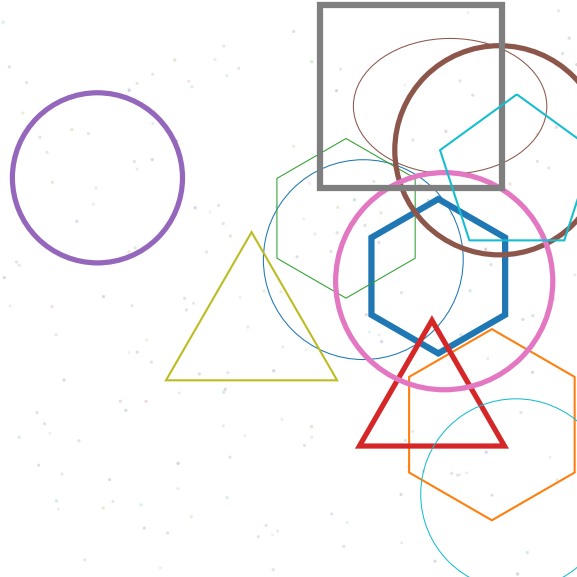[{"shape": "hexagon", "thickness": 3, "radius": 0.67, "center": [0.759, 0.521]}, {"shape": "circle", "thickness": 0.5, "radius": 0.87, "center": [0.629, 0.55]}, {"shape": "hexagon", "thickness": 1, "radius": 0.83, "center": [0.852, 0.264]}, {"shape": "hexagon", "thickness": 0.5, "radius": 0.69, "center": [0.599, 0.621]}, {"shape": "triangle", "thickness": 2.5, "radius": 0.73, "center": [0.748, 0.299]}, {"shape": "circle", "thickness": 2.5, "radius": 0.74, "center": [0.169, 0.691]}, {"shape": "oval", "thickness": 0.5, "radius": 0.84, "center": [0.779, 0.815]}, {"shape": "circle", "thickness": 2.5, "radius": 0.91, "center": [0.865, 0.739]}, {"shape": "circle", "thickness": 2.5, "radius": 0.94, "center": [0.769, 0.512]}, {"shape": "square", "thickness": 3, "radius": 0.79, "center": [0.712, 0.832]}, {"shape": "triangle", "thickness": 1, "radius": 0.86, "center": [0.436, 0.426]}, {"shape": "pentagon", "thickness": 1, "radius": 0.7, "center": [0.895, 0.696]}, {"shape": "circle", "thickness": 0.5, "radius": 0.83, "center": [0.894, 0.143]}]